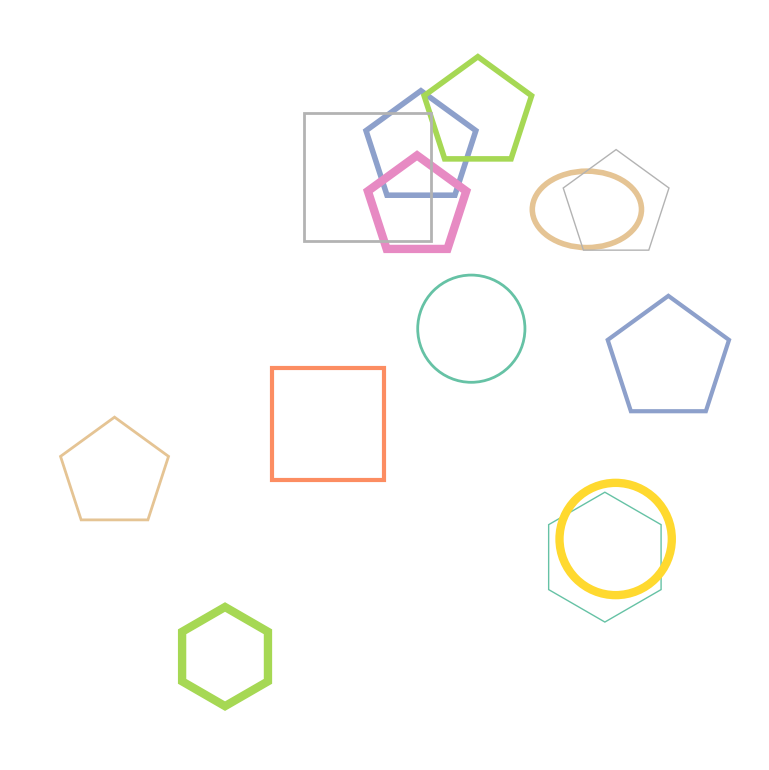[{"shape": "hexagon", "thickness": 0.5, "radius": 0.42, "center": [0.786, 0.276]}, {"shape": "circle", "thickness": 1, "radius": 0.35, "center": [0.612, 0.573]}, {"shape": "square", "thickness": 1.5, "radius": 0.36, "center": [0.426, 0.45]}, {"shape": "pentagon", "thickness": 1.5, "radius": 0.41, "center": [0.868, 0.533]}, {"shape": "pentagon", "thickness": 2, "radius": 0.37, "center": [0.547, 0.807]}, {"shape": "pentagon", "thickness": 3, "radius": 0.34, "center": [0.542, 0.731]}, {"shape": "pentagon", "thickness": 2, "radius": 0.37, "center": [0.621, 0.853]}, {"shape": "hexagon", "thickness": 3, "radius": 0.32, "center": [0.292, 0.147]}, {"shape": "circle", "thickness": 3, "radius": 0.36, "center": [0.8, 0.3]}, {"shape": "oval", "thickness": 2, "radius": 0.35, "center": [0.762, 0.728]}, {"shape": "pentagon", "thickness": 1, "radius": 0.37, "center": [0.149, 0.384]}, {"shape": "pentagon", "thickness": 0.5, "radius": 0.36, "center": [0.8, 0.734]}, {"shape": "square", "thickness": 1, "radius": 0.41, "center": [0.477, 0.77]}]